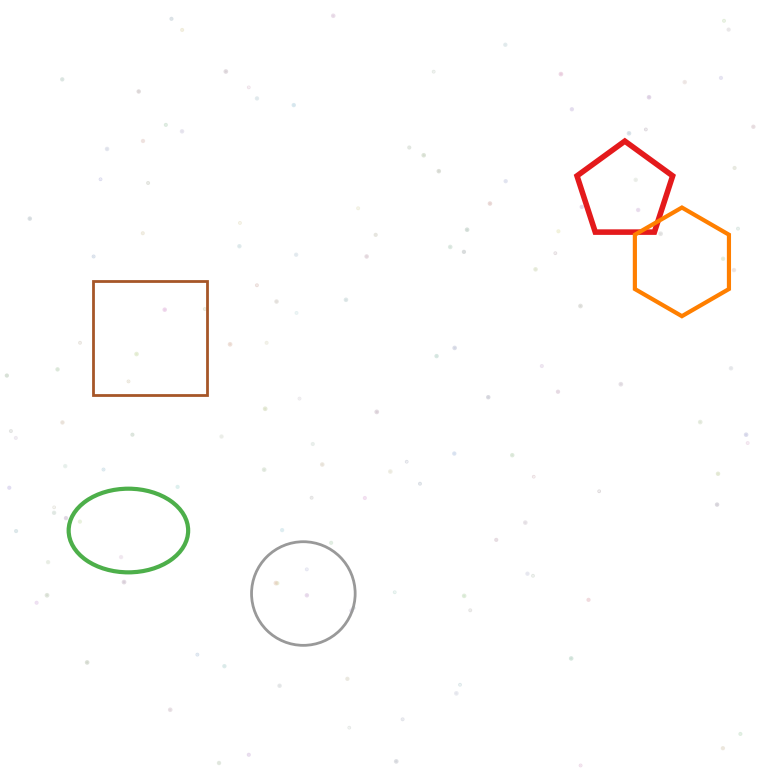[{"shape": "pentagon", "thickness": 2, "radius": 0.33, "center": [0.811, 0.751]}, {"shape": "oval", "thickness": 1.5, "radius": 0.39, "center": [0.167, 0.311]}, {"shape": "hexagon", "thickness": 1.5, "radius": 0.35, "center": [0.886, 0.66]}, {"shape": "square", "thickness": 1, "radius": 0.37, "center": [0.194, 0.561]}, {"shape": "circle", "thickness": 1, "radius": 0.34, "center": [0.394, 0.229]}]